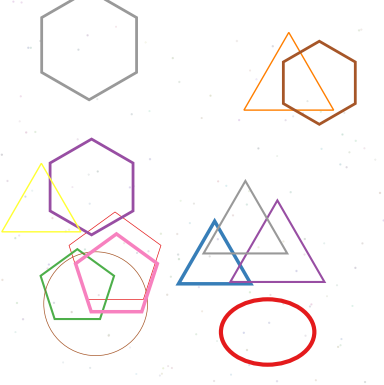[{"shape": "pentagon", "thickness": 0.5, "radius": 0.63, "center": [0.299, 0.324]}, {"shape": "oval", "thickness": 3, "radius": 0.61, "center": [0.695, 0.138]}, {"shape": "triangle", "thickness": 2.5, "radius": 0.54, "center": [0.558, 0.317]}, {"shape": "pentagon", "thickness": 1.5, "radius": 0.5, "center": [0.201, 0.253]}, {"shape": "triangle", "thickness": 1.5, "radius": 0.71, "center": [0.72, 0.338]}, {"shape": "hexagon", "thickness": 2, "radius": 0.62, "center": [0.238, 0.514]}, {"shape": "triangle", "thickness": 1, "radius": 0.67, "center": [0.75, 0.781]}, {"shape": "triangle", "thickness": 1, "radius": 0.59, "center": [0.107, 0.457]}, {"shape": "circle", "thickness": 0.5, "radius": 0.67, "center": [0.249, 0.211]}, {"shape": "hexagon", "thickness": 2, "radius": 0.54, "center": [0.829, 0.785]}, {"shape": "pentagon", "thickness": 2.5, "radius": 0.56, "center": [0.303, 0.281]}, {"shape": "hexagon", "thickness": 2, "radius": 0.71, "center": [0.232, 0.883]}, {"shape": "triangle", "thickness": 1.5, "radius": 0.63, "center": [0.637, 0.404]}]